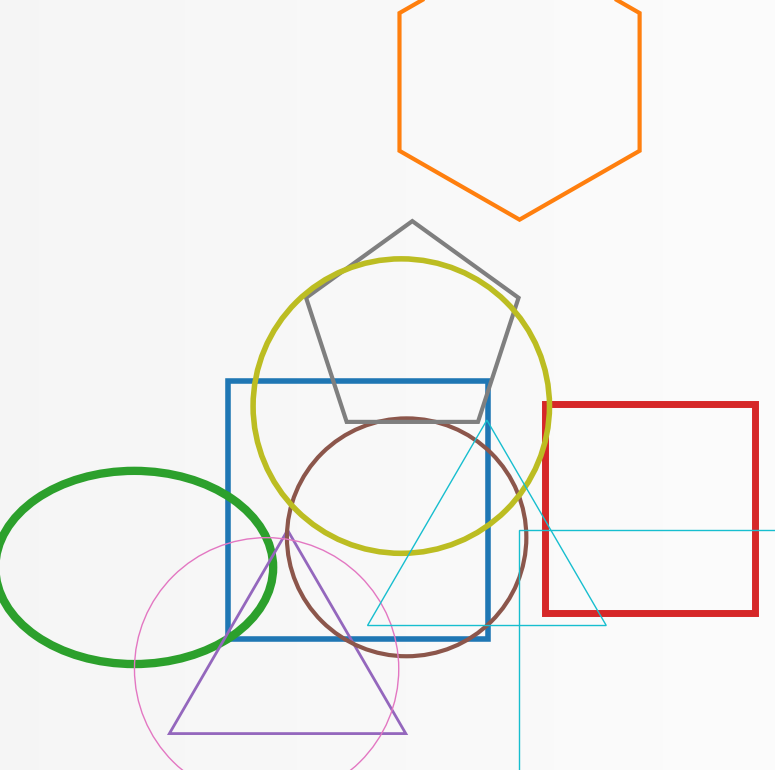[{"shape": "square", "thickness": 2, "radius": 0.84, "center": [0.462, 0.338]}, {"shape": "hexagon", "thickness": 1.5, "radius": 0.89, "center": [0.67, 0.894]}, {"shape": "oval", "thickness": 3, "radius": 0.9, "center": [0.173, 0.263]}, {"shape": "square", "thickness": 2.5, "radius": 0.68, "center": [0.839, 0.34]}, {"shape": "triangle", "thickness": 1, "radius": 0.88, "center": [0.371, 0.135]}, {"shape": "circle", "thickness": 1.5, "radius": 0.77, "center": [0.525, 0.302]}, {"shape": "circle", "thickness": 0.5, "radius": 0.85, "center": [0.344, 0.131]}, {"shape": "pentagon", "thickness": 1.5, "radius": 0.72, "center": [0.532, 0.569]}, {"shape": "circle", "thickness": 2, "radius": 0.96, "center": [0.518, 0.473]}, {"shape": "square", "thickness": 0.5, "radius": 1.0, "center": [0.869, 0.113]}, {"shape": "triangle", "thickness": 0.5, "radius": 0.89, "center": [0.628, 0.277]}]